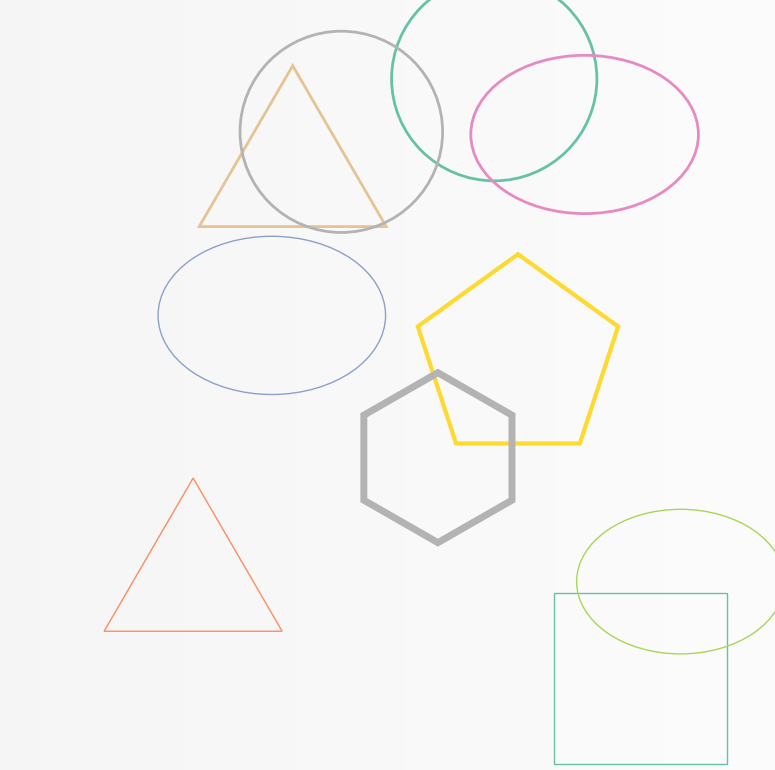[{"shape": "square", "thickness": 0.5, "radius": 0.56, "center": [0.827, 0.119]}, {"shape": "circle", "thickness": 1, "radius": 0.66, "center": [0.638, 0.898]}, {"shape": "triangle", "thickness": 0.5, "radius": 0.66, "center": [0.249, 0.247]}, {"shape": "oval", "thickness": 0.5, "radius": 0.73, "center": [0.351, 0.59]}, {"shape": "oval", "thickness": 1, "radius": 0.73, "center": [0.754, 0.825]}, {"shape": "oval", "thickness": 0.5, "radius": 0.67, "center": [0.878, 0.245]}, {"shape": "pentagon", "thickness": 1.5, "radius": 0.68, "center": [0.668, 0.534]}, {"shape": "triangle", "thickness": 1, "radius": 0.7, "center": [0.378, 0.775]}, {"shape": "circle", "thickness": 1, "radius": 0.65, "center": [0.44, 0.829]}, {"shape": "hexagon", "thickness": 2.5, "radius": 0.55, "center": [0.565, 0.406]}]